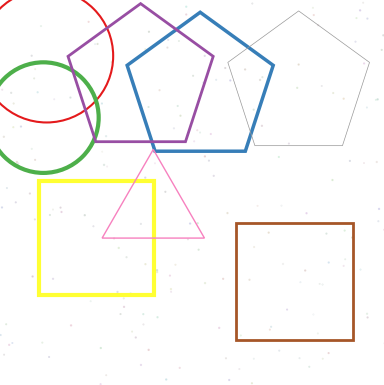[{"shape": "circle", "thickness": 1.5, "radius": 0.86, "center": [0.121, 0.855]}, {"shape": "pentagon", "thickness": 2.5, "radius": 1.0, "center": [0.52, 0.769]}, {"shape": "circle", "thickness": 3, "radius": 0.72, "center": [0.113, 0.694]}, {"shape": "pentagon", "thickness": 2, "radius": 0.99, "center": [0.365, 0.792]}, {"shape": "square", "thickness": 3, "radius": 0.75, "center": [0.251, 0.382]}, {"shape": "square", "thickness": 2, "radius": 0.76, "center": [0.764, 0.27]}, {"shape": "triangle", "thickness": 1, "radius": 0.77, "center": [0.398, 0.458]}, {"shape": "pentagon", "thickness": 0.5, "radius": 0.97, "center": [0.776, 0.778]}]